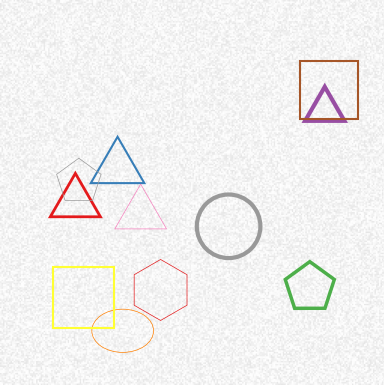[{"shape": "triangle", "thickness": 2, "radius": 0.38, "center": [0.196, 0.475]}, {"shape": "hexagon", "thickness": 0.5, "radius": 0.4, "center": [0.417, 0.247]}, {"shape": "triangle", "thickness": 1.5, "radius": 0.4, "center": [0.305, 0.564]}, {"shape": "pentagon", "thickness": 2.5, "radius": 0.33, "center": [0.805, 0.253]}, {"shape": "triangle", "thickness": 3, "radius": 0.29, "center": [0.844, 0.716]}, {"shape": "oval", "thickness": 0.5, "radius": 0.4, "center": [0.319, 0.141]}, {"shape": "square", "thickness": 1.5, "radius": 0.4, "center": [0.217, 0.227]}, {"shape": "square", "thickness": 1.5, "radius": 0.38, "center": [0.854, 0.766]}, {"shape": "triangle", "thickness": 0.5, "radius": 0.39, "center": [0.365, 0.444]}, {"shape": "circle", "thickness": 3, "radius": 0.41, "center": [0.594, 0.412]}, {"shape": "pentagon", "thickness": 0.5, "radius": 0.3, "center": [0.205, 0.528]}]